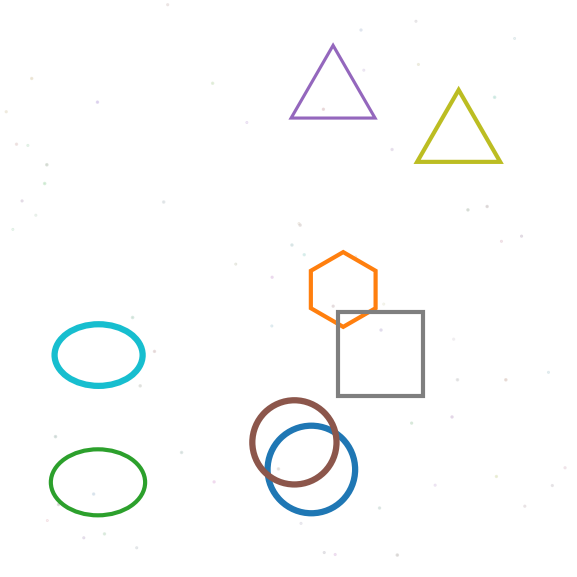[{"shape": "circle", "thickness": 3, "radius": 0.38, "center": [0.539, 0.186]}, {"shape": "hexagon", "thickness": 2, "radius": 0.32, "center": [0.594, 0.498]}, {"shape": "oval", "thickness": 2, "radius": 0.41, "center": [0.17, 0.164]}, {"shape": "triangle", "thickness": 1.5, "radius": 0.42, "center": [0.577, 0.837]}, {"shape": "circle", "thickness": 3, "radius": 0.36, "center": [0.51, 0.233]}, {"shape": "square", "thickness": 2, "radius": 0.37, "center": [0.659, 0.386]}, {"shape": "triangle", "thickness": 2, "radius": 0.42, "center": [0.794, 0.76]}, {"shape": "oval", "thickness": 3, "radius": 0.38, "center": [0.171, 0.384]}]